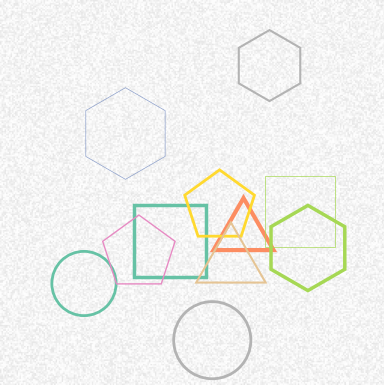[{"shape": "circle", "thickness": 2, "radius": 0.42, "center": [0.218, 0.264]}, {"shape": "square", "thickness": 2.5, "radius": 0.47, "center": [0.441, 0.375]}, {"shape": "triangle", "thickness": 3, "radius": 0.45, "center": [0.633, 0.395]}, {"shape": "hexagon", "thickness": 0.5, "radius": 0.6, "center": [0.326, 0.653]}, {"shape": "pentagon", "thickness": 1, "radius": 0.49, "center": [0.361, 0.343]}, {"shape": "hexagon", "thickness": 2.5, "radius": 0.55, "center": [0.8, 0.356]}, {"shape": "square", "thickness": 0.5, "radius": 0.46, "center": [0.779, 0.451]}, {"shape": "pentagon", "thickness": 2, "radius": 0.48, "center": [0.57, 0.464]}, {"shape": "triangle", "thickness": 1.5, "radius": 0.52, "center": [0.6, 0.318]}, {"shape": "circle", "thickness": 2, "radius": 0.5, "center": [0.551, 0.116]}, {"shape": "hexagon", "thickness": 1.5, "radius": 0.46, "center": [0.7, 0.83]}]